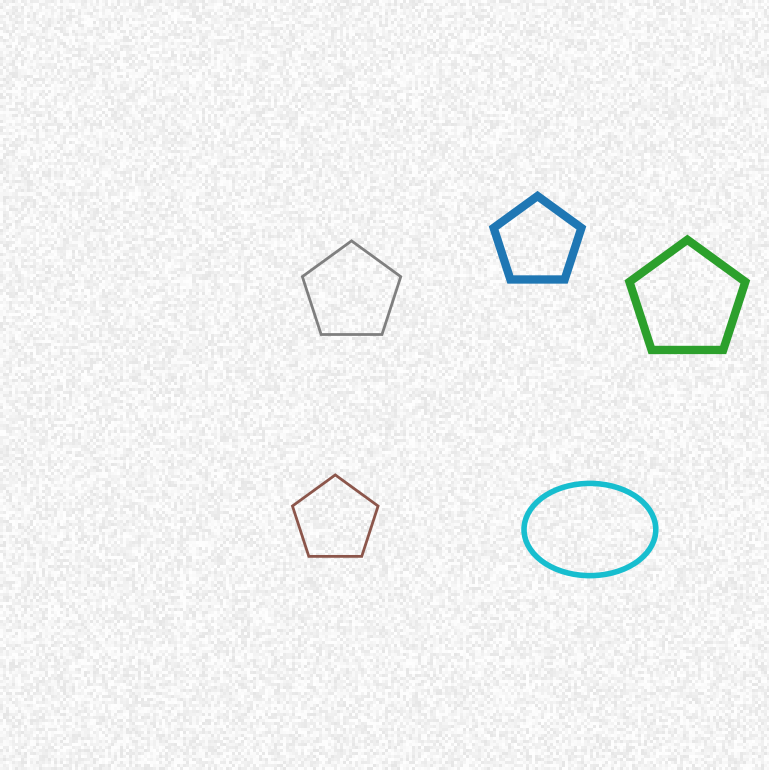[{"shape": "pentagon", "thickness": 3, "radius": 0.3, "center": [0.698, 0.686]}, {"shape": "pentagon", "thickness": 3, "radius": 0.4, "center": [0.893, 0.61]}, {"shape": "pentagon", "thickness": 1, "radius": 0.29, "center": [0.435, 0.325]}, {"shape": "pentagon", "thickness": 1, "radius": 0.34, "center": [0.457, 0.62]}, {"shape": "oval", "thickness": 2, "radius": 0.43, "center": [0.766, 0.312]}]